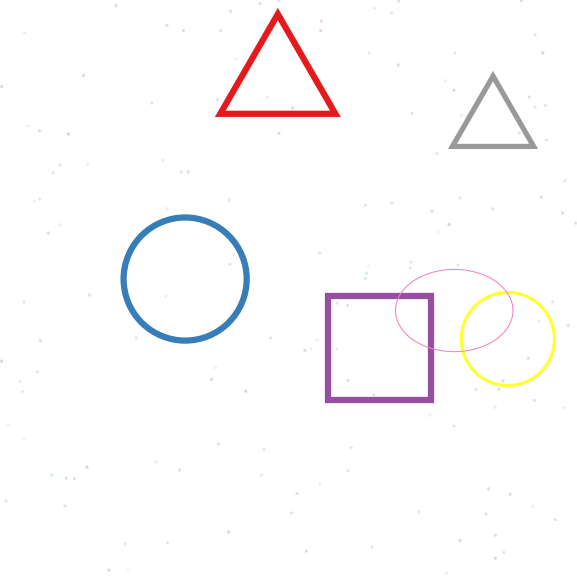[{"shape": "triangle", "thickness": 3, "radius": 0.58, "center": [0.481, 0.86]}, {"shape": "circle", "thickness": 3, "radius": 0.53, "center": [0.321, 0.516]}, {"shape": "square", "thickness": 3, "radius": 0.45, "center": [0.658, 0.397]}, {"shape": "circle", "thickness": 1.5, "radius": 0.4, "center": [0.879, 0.412]}, {"shape": "oval", "thickness": 0.5, "radius": 0.51, "center": [0.787, 0.461]}, {"shape": "triangle", "thickness": 2.5, "radius": 0.41, "center": [0.854, 0.786]}]